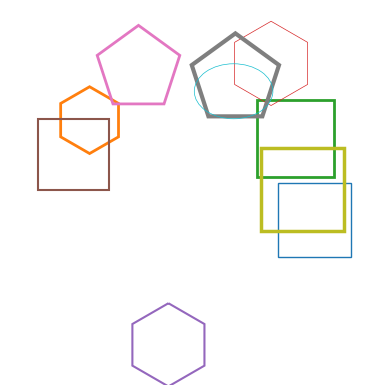[{"shape": "square", "thickness": 1, "radius": 0.48, "center": [0.817, 0.429]}, {"shape": "hexagon", "thickness": 2, "radius": 0.43, "center": [0.233, 0.688]}, {"shape": "square", "thickness": 2, "radius": 0.5, "center": [0.767, 0.64]}, {"shape": "hexagon", "thickness": 0.5, "radius": 0.55, "center": [0.704, 0.835]}, {"shape": "hexagon", "thickness": 1.5, "radius": 0.54, "center": [0.437, 0.104]}, {"shape": "square", "thickness": 1.5, "radius": 0.46, "center": [0.191, 0.598]}, {"shape": "pentagon", "thickness": 2, "radius": 0.56, "center": [0.36, 0.821]}, {"shape": "pentagon", "thickness": 3, "radius": 0.6, "center": [0.611, 0.794]}, {"shape": "square", "thickness": 2.5, "radius": 0.54, "center": [0.786, 0.508]}, {"shape": "oval", "thickness": 0.5, "radius": 0.51, "center": [0.607, 0.763]}]